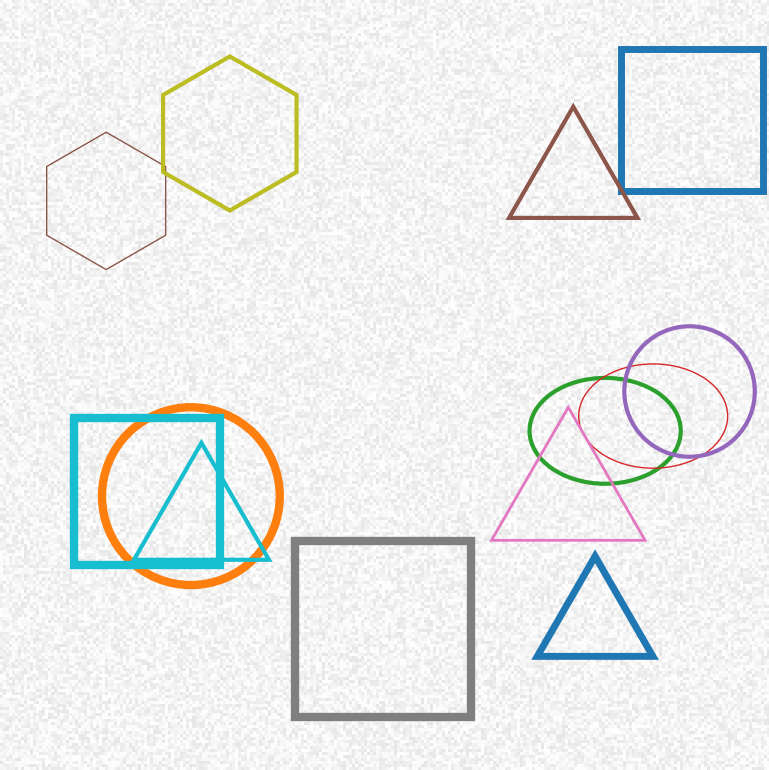[{"shape": "square", "thickness": 2.5, "radius": 0.46, "center": [0.898, 0.844]}, {"shape": "triangle", "thickness": 2.5, "radius": 0.43, "center": [0.773, 0.191]}, {"shape": "circle", "thickness": 3, "radius": 0.58, "center": [0.248, 0.356]}, {"shape": "oval", "thickness": 1.5, "radius": 0.49, "center": [0.786, 0.44]}, {"shape": "oval", "thickness": 0.5, "radius": 0.48, "center": [0.848, 0.46]}, {"shape": "circle", "thickness": 1.5, "radius": 0.42, "center": [0.896, 0.492]}, {"shape": "triangle", "thickness": 1.5, "radius": 0.48, "center": [0.745, 0.765]}, {"shape": "hexagon", "thickness": 0.5, "radius": 0.45, "center": [0.138, 0.739]}, {"shape": "triangle", "thickness": 1, "radius": 0.58, "center": [0.738, 0.356]}, {"shape": "square", "thickness": 3, "radius": 0.57, "center": [0.497, 0.183]}, {"shape": "hexagon", "thickness": 1.5, "radius": 0.5, "center": [0.298, 0.827]}, {"shape": "triangle", "thickness": 1.5, "radius": 0.51, "center": [0.262, 0.324]}, {"shape": "square", "thickness": 3, "radius": 0.48, "center": [0.191, 0.362]}]